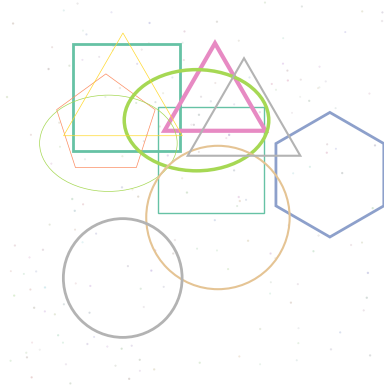[{"shape": "square", "thickness": 2, "radius": 0.69, "center": [0.33, 0.746]}, {"shape": "square", "thickness": 1, "radius": 0.69, "center": [0.548, 0.585]}, {"shape": "pentagon", "thickness": 0.5, "radius": 0.67, "center": [0.275, 0.674]}, {"shape": "hexagon", "thickness": 2, "radius": 0.81, "center": [0.857, 0.546]}, {"shape": "triangle", "thickness": 3, "radius": 0.76, "center": [0.558, 0.736]}, {"shape": "oval", "thickness": 0.5, "radius": 0.89, "center": [0.282, 0.628]}, {"shape": "oval", "thickness": 2.5, "radius": 0.94, "center": [0.51, 0.688]}, {"shape": "triangle", "thickness": 0.5, "radius": 0.89, "center": [0.319, 0.736]}, {"shape": "circle", "thickness": 1.5, "radius": 0.93, "center": [0.566, 0.435]}, {"shape": "triangle", "thickness": 1.5, "radius": 0.84, "center": [0.634, 0.68]}, {"shape": "circle", "thickness": 2, "radius": 0.77, "center": [0.319, 0.278]}]